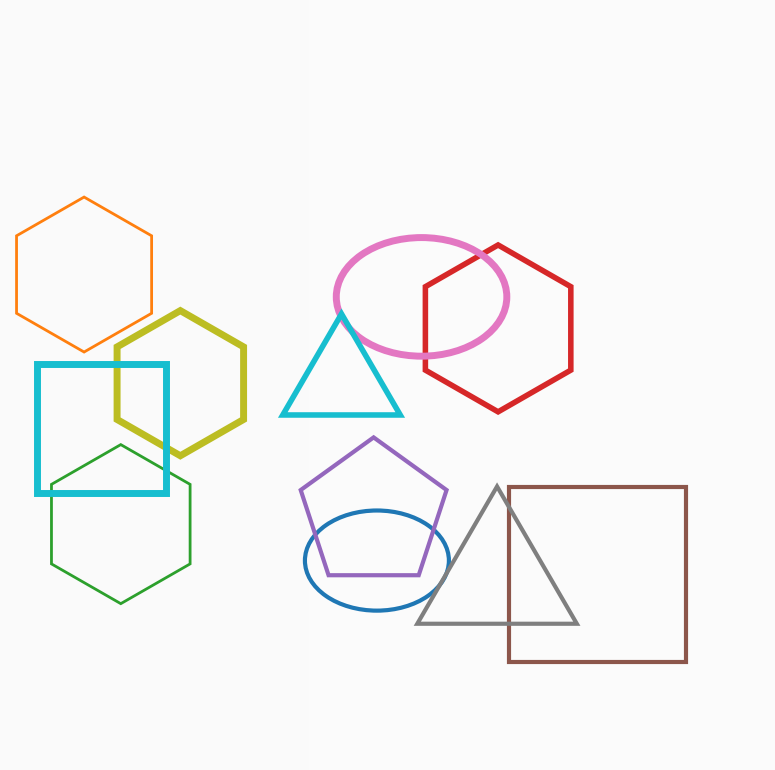[{"shape": "oval", "thickness": 1.5, "radius": 0.46, "center": [0.486, 0.272]}, {"shape": "hexagon", "thickness": 1, "radius": 0.5, "center": [0.108, 0.643]}, {"shape": "hexagon", "thickness": 1, "radius": 0.52, "center": [0.156, 0.319]}, {"shape": "hexagon", "thickness": 2, "radius": 0.54, "center": [0.643, 0.573]}, {"shape": "pentagon", "thickness": 1.5, "radius": 0.49, "center": [0.482, 0.333]}, {"shape": "square", "thickness": 1.5, "radius": 0.57, "center": [0.771, 0.254]}, {"shape": "oval", "thickness": 2.5, "radius": 0.55, "center": [0.544, 0.614]}, {"shape": "triangle", "thickness": 1.5, "radius": 0.59, "center": [0.641, 0.249]}, {"shape": "hexagon", "thickness": 2.5, "radius": 0.47, "center": [0.233, 0.502]}, {"shape": "triangle", "thickness": 2, "radius": 0.44, "center": [0.441, 0.505]}, {"shape": "square", "thickness": 2.5, "radius": 0.42, "center": [0.131, 0.444]}]